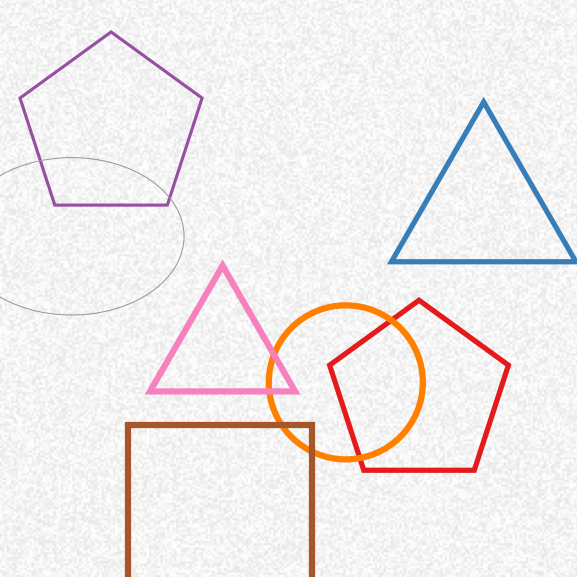[{"shape": "pentagon", "thickness": 2.5, "radius": 0.81, "center": [0.726, 0.317]}, {"shape": "triangle", "thickness": 2.5, "radius": 0.92, "center": [0.838, 0.638]}, {"shape": "pentagon", "thickness": 1.5, "radius": 0.83, "center": [0.192, 0.778]}, {"shape": "circle", "thickness": 3, "radius": 0.67, "center": [0.599, 0.337]}, {"shape": "square", "thickness": 3, "radius": 0.8, "center": [0.381, 0.103]}, {"shape": "triangle", "thickness": 3, "radius": 0.73, "center": [0.385, 0.394]}, {"shape": "oval", "thickness": 0.5, "radius": 0.97, "center": [0.124, 0.59]}]